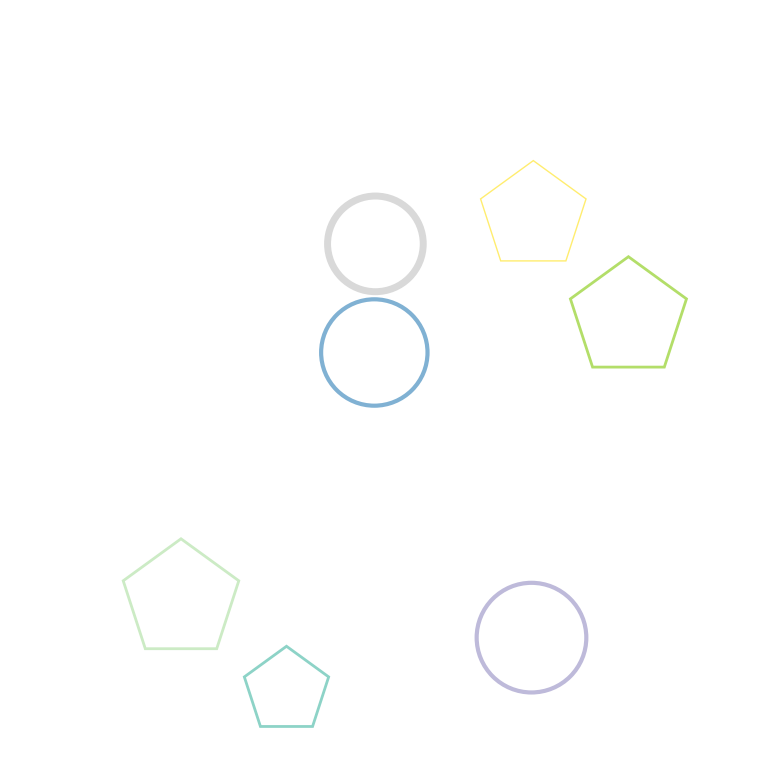[{"shape": "pentagon", "thickness": 1, "radius": 0.29, "center": [0.372, 0.103]}, {"shape": "circle", "thickness": 1.5, "radius": 0.36, "center": [0.69, 0.172]}, {"shape": "circle", "thickness": 1.5, "radius": 0.35, "center": [0.486, 0.542]}, {"shape": "pentagon", "thickness": 1, "radius": 0.4, "center": [0.816, 0.587]}, {"shape": "circle", "thickness": 2.5, "radius": 0.31, "center": [0.488, 0.683]}, {"shape": "pentagon", "thickness": 1, "radius": 0.39, "center": [0.235, 0.221]}, {"shape": "pentagon", "thickness": 0.5, "radius": 0.36, "center": [0.693, 0.719]}]